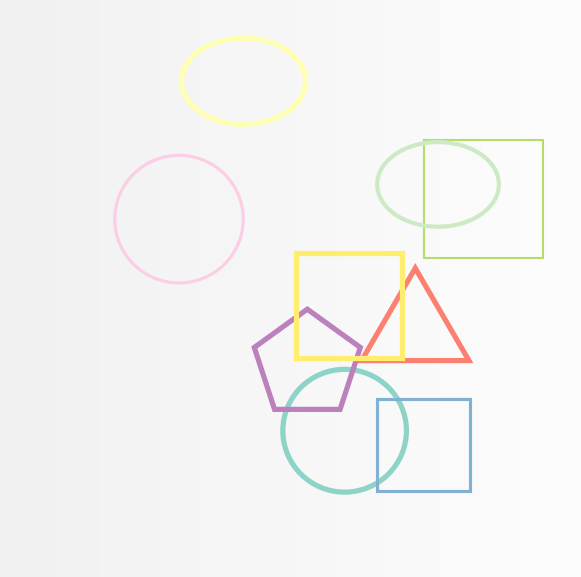[{"shape": "circle", "thickness": 2.5, "radius": 0.53, "center": [0.593, 0.253]}, {"shape": "oval", "thickness": 2.5, "radius": 0.53, "center": [0.419, 0.859]}, {"shape": "triangle", "thickness": 2.5, "radius": 0.53, "center": [0.714, 0.428]}, {"shape": "square", "thickness": 1.5, "radius": 0.4, "center": [0.729, 0.228]}, {"shape": "square", "thickness": 1, "radius": 0.51, "center": [0.831, 0.654]}, {"shape": "circle", "thickness": 1.5, "radius": 0.55, "center": [0.308, 0.62]}, {"shape": "pentagon", "thickness": 2.5, "radius": 0.48, "center": [0.529, 0.368]}, {"shape": "oval", "thickness": 2, "radius": 0.52, "center": [0.754, 0.68]}, {"shape": "square", "thickness": 2.5, "radius": 0.45, "center": [0.601, 0.47]}]